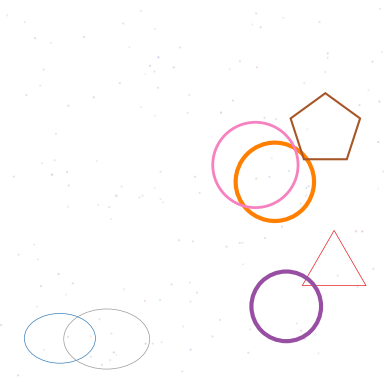[{"shape": "triangle", "thickness": 0.5, "radius": 0.48, "center": [0.868, 0.306]}, {"shape": "oval", "thickness": 0.5, "radius": 0.46, "center": [0.156, 0.121]}, {"shape": "circle", "thickness": 3, "radius": 0.45, "center": [0.743, 0.204]}, {"shape": "circle", "thickness": 3, "radius": 0.51, "center": [0.714, 0.528]}, {"shape": "pentagon", "thickness": 1.5, "radius": 0.47, "center": [0.845, 0.663]}, {"shape": "circle", "thickness": 2, "radius": 0.55, "center": [0.663, 0.572]}, {"shape": "oval", "thickness": 0.5, "radius": 0.56, "center": [0.277, 0.119]}]